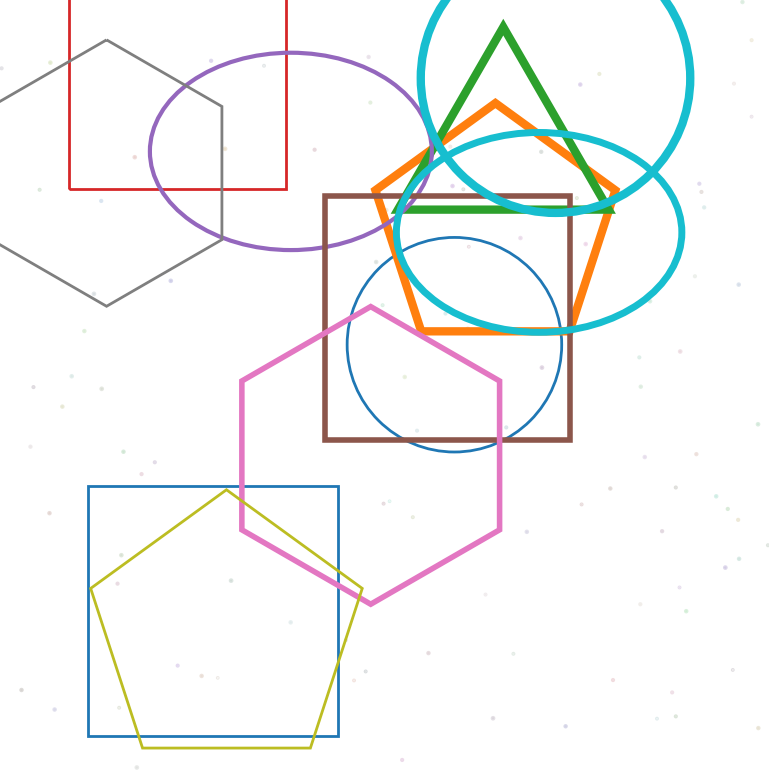[{"shape": "square", "thickness": 1, "radius": 0.81, "center": [0.277, 0.207]}, {"shape": "circle", "thickness": 1, "radius": 0.7, "center": [0.59, 0.552]}, {"shape": "pentagon", "thickness": 3, "radius": 0.82, "center": [0.643, 0.702]}, {"shape": "triangle", "thickness": 3, "radius": 0.79, "center": [0.654, 0.807]}, {"shape": "square", "thickness": 1, "radius": 0.71, "center": [0.231, 0.895]}, {"shape": "oval", "thickness": 1.5, "radius": 0.92, "center": [0.378, 0.803]}, {"shape": "square", "thickness": 2, "radius": 0.79, "center": [0.581, 0.587]}, {"shape": "hexagon", "thickness": 2, "radius": 0.97, "center": [0.481, 0.409]}, {"shape": "hexagon", "thickness": 1, "radius": 0.86, "center": [0.138, 0.775]}, {"shape": "pentagon", "thickness": 1, "radius": 0.93, "center": [0.294, 0.179]}, {"shape": "circle", "thickness": 3, "radius": 0.87, "center": [0.721, 0.898]}, {"shape": "oval", "thickness": 2.5, "radius": 0.93, "center": [0.7, 0.698]}]